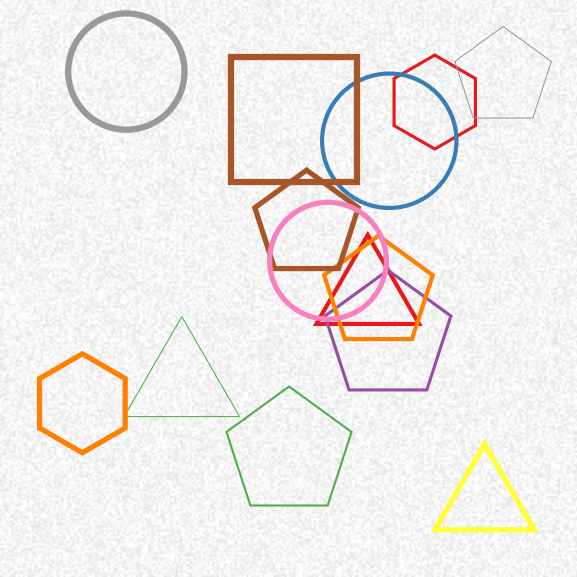[{"shape": "hexagon", "thickness": 1.5, "radius": 0.41, "center": [0.753, 0.822]}, {"shape": "triangle", "thickness": 2, "radius": 0.51, "center": [0.637, 0.49]}, {"shape": "circle", "thickness": 2, "radius": 0.58, "center": [0.674, 0.755]}, {"shape": "pentagon", "thickness": 1, "radius": 0.57, "center": [0.5, 0.216]}, {"shape": "triangle", "thickness": 0.5, "radius": 0.58, "center": [0.315, 0.335]}, {"shape": "pentagon", "thickness": 1.5, "radius": 0.57, "center": [0.672, 0.417]}, {"shape": "pentagon", "thickness": 2, "radius": 0.49, "center": [0.655, 0.492]}, {"shape": "hexagon", "thickness": 2.5, "radius": 0.43, "center": [0.143, 0.301]}, {"shape": "triangle", "thickness": 2.5, "radius": 0.5, "center": [0.839, 0.131]}, {"shape": "square", "thickness": 3, "radius": 0.54, "center": [0.509, 0.792]}, {"shape": "pentagon", "thickness": 2.5, "radius": 0.47, "center": [0.531, 0.61]}, {"shape": "circle", "thickness": 2.5, "radius": 0.51, "center": [0.568, 0.548]}, {"shape": "circle", "thickness": 3, "radius": 0.5, "center": [0.219, 0.875]}, {"shape": "pentagon", "thickness": 0.5, "radius": 0.44, "center": [0.871, 0.866]}]